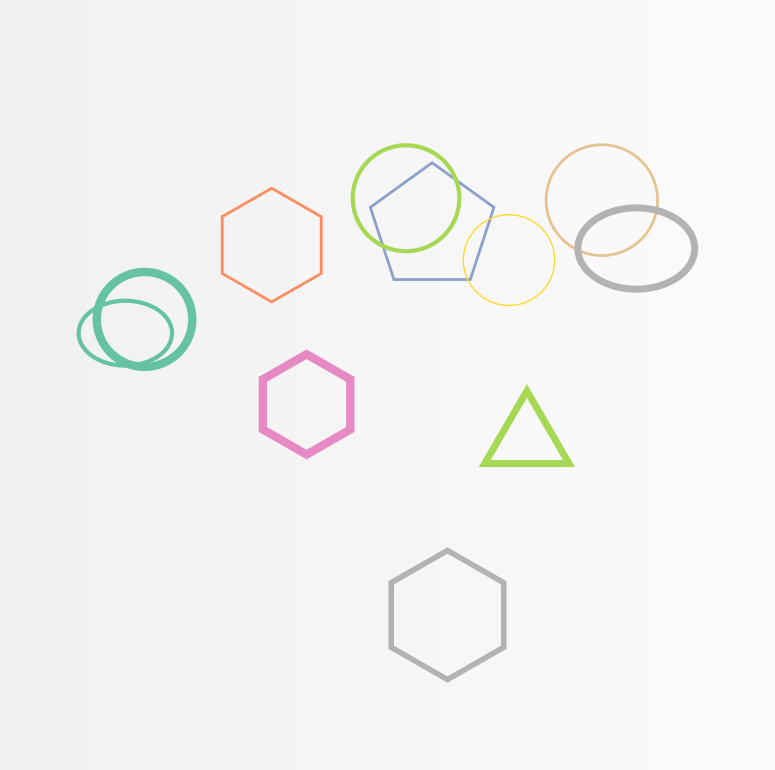[{"shape": "circle", "thickness": 3, "radius": 0.31, "center": [0.187, 0.585]}, {"shape": "oval", "thickness": 1.5, "radius": 0.3, "center": [0.162, 0.567]}, {"shape": "hexagon", "thickness": 1, "radius": 0.37, "center": [0.351, 0.682]}, {"shape": "pentagon", "thickness": 1, "radius": 0.42, "center": [0.558, 0.705]}, {"shape": "hexagon", "thickness": 3, "radius": 0.33, "center": [0.396, 0.475]}, {"shape": "triangle", "thickness": 2.5, "radius": 0.31, "center": [0.68, 0.429]}, {"shape": "circle", "thickness": 1.5, "radius": 0.34, "center": [0.524, 0.743]}, {"shape": "circle", "thickness": 0.5, "radius": 0.29, "center": [0.657, 0.662]}, {"shape": "circle", "thickness": 1, "radius": 0.36, "center": [0.777, 0.74]}, {"shape": "hexagon", "thickness": 2, "radius": 0.42, "center": [0.577, 0.201]}, {"shape": "oval", "thickness": 2.5, "radius": 0.38, "center": [0.821, 0.677]}]